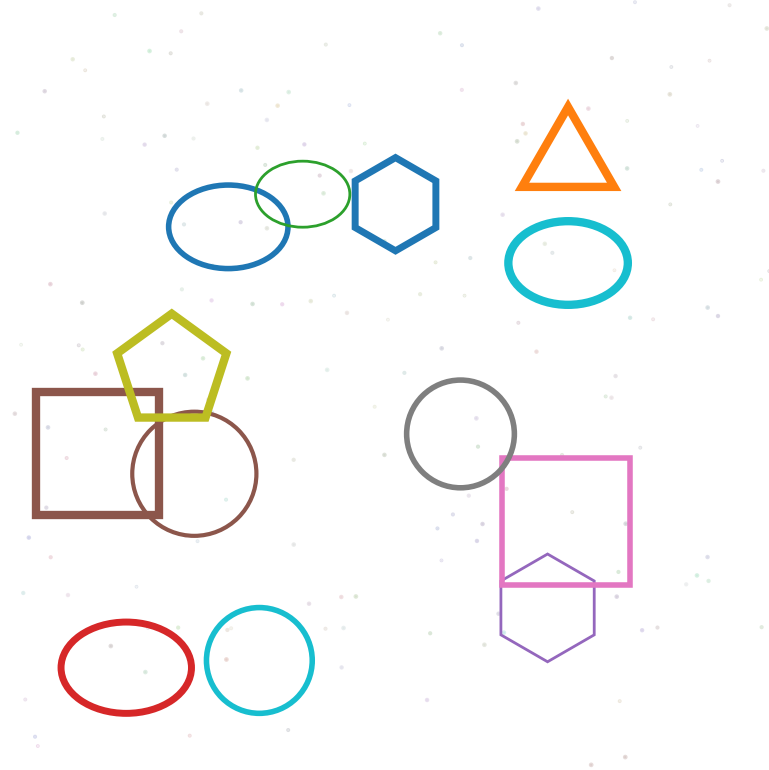[{"shape": "oval", "thickness": 2, "radius": 0.39, "center": [0.296, 0.705]}, {"shape": "hexagon", "thickness": 2.5, "radius": 0.3, "center": [0.514, 0.735]}, {"shape": "triangle", "thickness": 3, "radius": 0.35, "center": [0.738, 0.792]}, {"shape": "oval", "thickness": 1, "radius": 0.31, "center": [0.393, 0.748]}, {"shape": "oval", "thickness": 2.5, "radius": 0.42, "center": [0.164, 0.133]}, {"shape": "hexagon", "thickness": 1, "radius": 0.35, "center": [0.711, 0.211]}, {"shape": "circle", "thickness": 1.5, "radius": 0.4, "center": [0.252, 0.385]}, {"shape": "square", "thickness": 3, "radius": 0.4, "center": [0.126, 0.411]}, {"shape": "square", "thickness": 2, "radius": 0.41, "center": [0.735, 0.323]}, {"shape": "circle", "thickness": 2, "radius": 0.35, "center": [0.598, 0.436]}, {"shape": "pentagon", "thickness": 3, "radius": 0.37, "center": [0.223, 0.518]}, {"shape": "oval", "thickness": 3, "radius": 0.39, "center": [0.738, 0.658]}, {"shape": "circle", "thickness": 2, "radius": 0.34, "center": [0.337, 0.142]}]